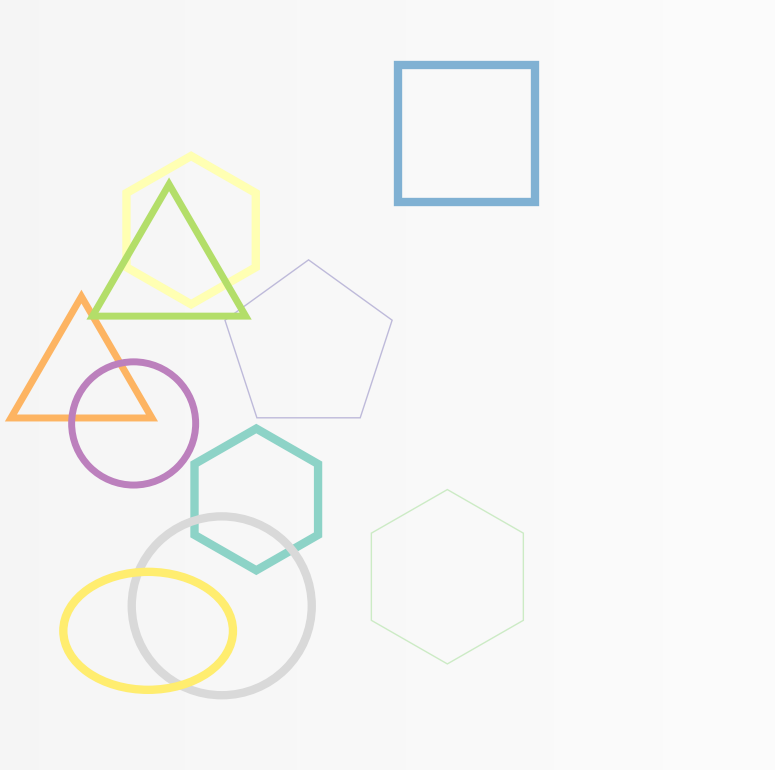[{"shape": "hexagon", "thickness": 3, "radius": 0.46, "center": [0.331, 0.351]}, {"shape": "hexagon", "thickness": 3, "radius": 0.48, "center": [0.247, 0.701]}, {"shape": "pentagon", "thickness": 0.5, "radius": 0.57, "center": [0.398, 0.549]}, {"shape": "square", "thickness": 3, "radius": 0.44, "center": [0.602, 0.827]}, {"shape": "triangle", "thickness": 2.5, "radius": 0.53, "center": [0.105, 0.51]}, {"shape": "triangle", "thickness": 2.5, "radius": 0.57, "center": [0.218, 0.647]}, {"shape": "circle", "thickness": 3, "radius": 0.58, "center": [0.286, 0.213]}, {"shape": "circle", "thickness": 2.5, "radius": 0.4, "center": [0.172, 0.45]}, {"shape": "hexagon", "thickness": 0.5, "radius": 0.57, "center": [0.577, 0.251]}, {"shape": "oval", "thickness": 3, "radius": 0.55, "center": [0.191, 0.181]}]